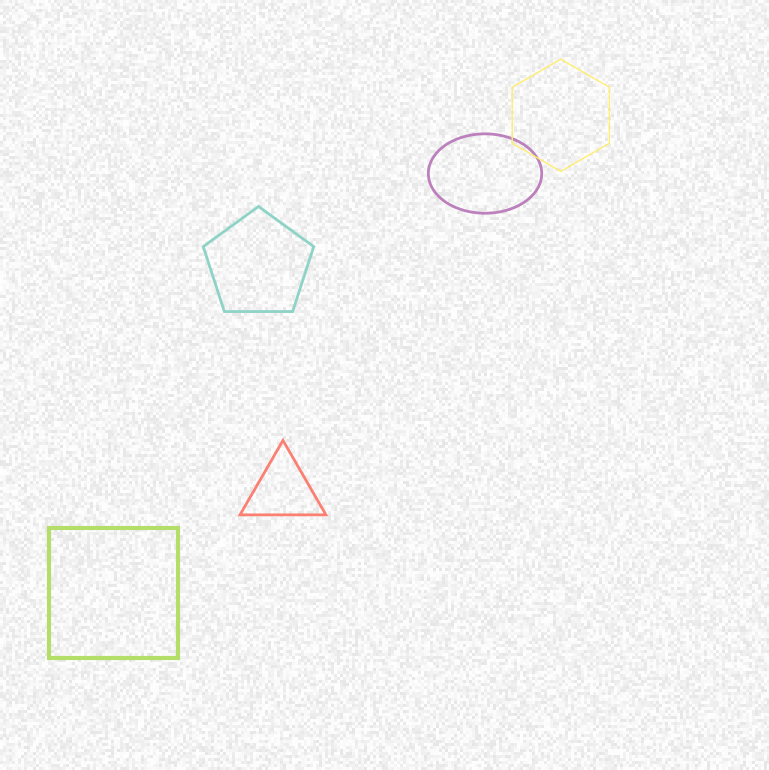[{"shape": "pentagon", "thickness": 1, "radius": 0.38, "center": [0.336, 0.656]}, {"shape": "triangle", "thickness": 1, "radius": 0.32, "center": [0.367, 0.364]}, {"shape": "square", "thickness": 1.5, "radius": 0.42, "center": [0.148, 0.23]}, {"shape": "oval", "thickness": 1, "radius": 0.37, "center": [0.63, 0.775]}, {"shape": "hexagon", "thickness": 0.5, "radius": 0.36, "center": [0.728, 0.85]}]